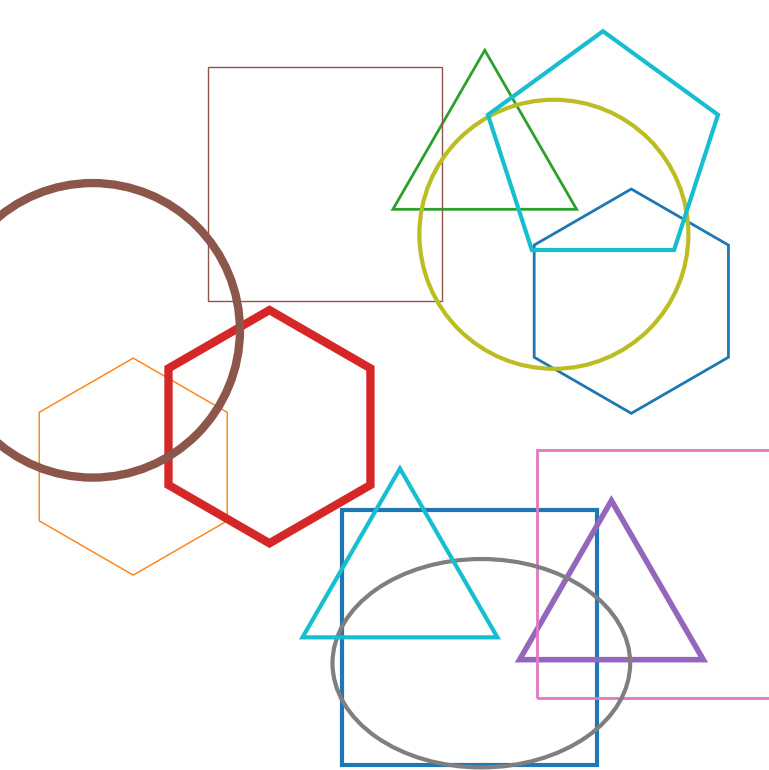[{"shape": "hexagon", "thickness": 1, "radius": 0.73, "center": [0.82, 0.609]}, {"shape": "square", "thickness": 1.5, "radius": 0.83, "center": [0.61, 0.172]}, {"shape": "hexagon", "thickness": 0.5, "radius": 0.7, "center": [0.173, 0.394]}, {"shape": "triangle", "thickness": 1, "radius": 0.69, "center": [0.63, 0.797]}, {"shape": "hexagon", "thickness": 3, "radius": 0.76, "center": [0.35, 0.446]}, {"shape": "triangle", "thickness": 2, "radius": 0.69, "center": [0.794, 0.212]}, {"shape": "circle", "thickness": 3, "radius": 0.96, "center": [0.12, 0.571]}, {"shape": "square", "thickness": 0.5, "radius": 0.76, "center": [0.422, 0.761]}, {"shape": "square", "thickness": 1, "radius": 0.8, "center": [0.858, 0.255]}, {"shape": "oval", "thickness": 1.5, "radius": 0.97, "center": [0.625, 0.139]}, {"shape": "circle", "thickness": 1.5, "radius": 0.87, "center": [0.719, 0.696]}, {"shape": "pentagon", "thickness": 1.5, "radius": 0.79, "center": [0.783, 0.802]}, {"shape": "triangle", "thickness": 1.5, "radius": 0.73, "center": [0.519, 0.245]}]